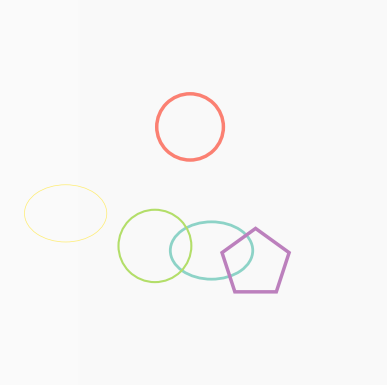[{"shape": "oval", "thickness": 2, "radius": 0.53, "center": [0.546, 0.349]}, {"shape": "circle", "thickness": 2.5, "radius": 0.43, "center": [0.491, 0.67]}, {"shape": "circle", "thickness": 1.5, "radius": 0.47, "center": [0.4, 0.361]}, {"shape": "pentagon", "thickness": 2.5, "radius": 0.46, "center": [0.66, 0.316]}, {"shape": "oval", "thickness": 0.5, "radius": 0.53, "center": [0.169, 0.446]}]